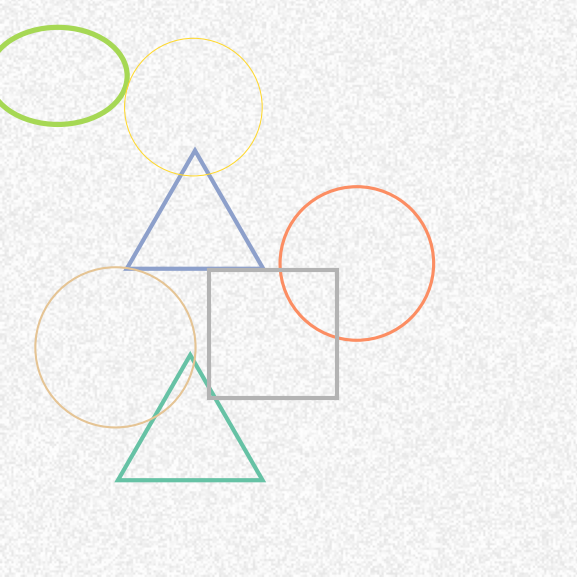[{"shape": "triangle", "thickness": 2, "radius": 0.72, "center": [0.329, 0.24]}, {"shape": "circle", "thickness": 1.5, "radius": 0.66, "center": [0.618, 0.543]}, {"shape": "triangle", "thickness": 2, "radius": 0.68, "center": [0.338, 0.602]}, {"shape": "oval", "thickness": 2.5, "radius": 0.6, "center": [0.1, 0.868]}, {"shape": "circle", "thickness": 0.5, "radius": 0.6, "center": [0.335, 0.814]}, {"shape": "circle", "thickness": 1, "radius": 0.69, "center": [0.2, 0.398]}, {"shape": "square", "thickness": 2, "radius": 0.55, "center": [0.472, 0.421]}]